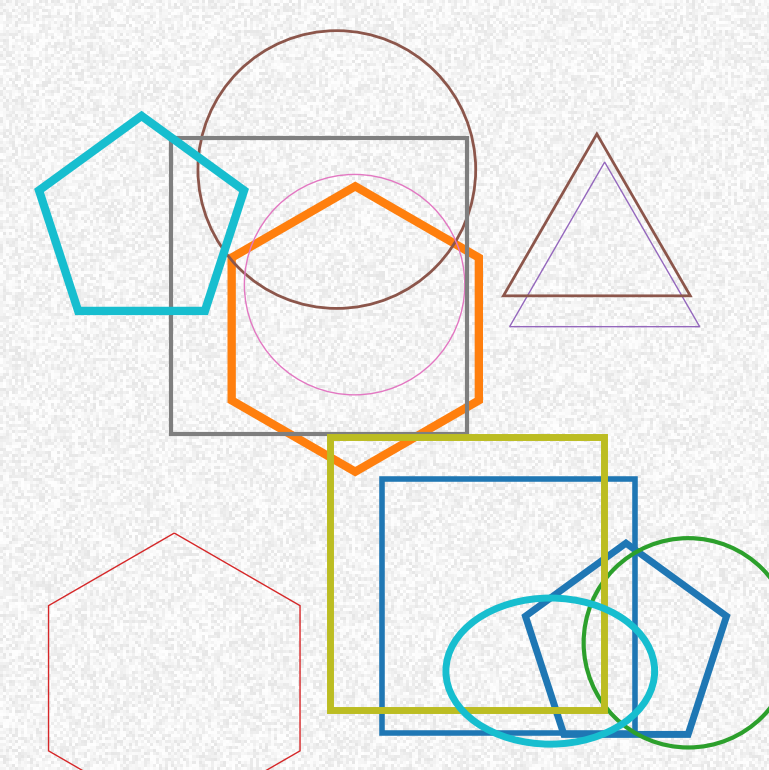[{"shape": "pentagon", "thickness": 2.5, "radius": 0.69, "center": [0.813, 0.157]}, {"shape": "square", "thickness": 2, "radius": 0.82, "center": [0.66, 0.213]}, {"shape": "hexagon", "thickness": 3, "radius": 0.93, "center": [0.461, 0.573]}, {"shape": "circle", "thickness": 1.5, "radius": 0.68, "center": [0.894, 0.165]}, {"shape": "hexagon", "thickness": 0.5, "radius": 0.94, "center": [0.226, 0.119]}, {"shape": "triangle", "thickness": 0.5, "radius": 0.71, "center": [0.785, 0.647]}, {"shape": "circle", "thickness": 1, "radius": 0.9, "center": [0.437, 0.78]}, {"shape": "triangle", "thickness": 1, "radius": 0.7, "center": [0.775, 0.686]}, {"shape": "circle", "thickness": 0.5, "radius": 0.72, "center": [0.46, 0.63]}, {"shape": "square", "thickness": 1.5, "radius": 0.96, "center": [0.414, 0.629]}, {"shape": "square", "thickness": 2.5, "radius": 0.89, "center": [0.606, 0.255]}, {"shape": "pentagon", "thickness": 3, "radius": 0.7, "center": [0.184, 0.709]}, {"shape": "oval", "thickness": 2.5, "radius": 0.68, "center": [0.715, 0.128]}]